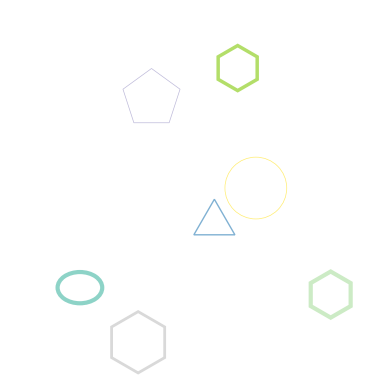[{"shape": "oval", "thickness": 3, "radius": 0.29, "center": [0.208, 0.253]}, {"shape": "pentagon", "thickness": 0.5, "radius": 0.39, "center": [0.394, 0.744]}, {"shape": "triangle", "thickness": 1, "radius": 0.31, "center": [0.557, 0.421]}, {"shape": "hexagon", "thickness": 2.5, "radius": 0.29, "center": [0.617, 0.823]}, {"shape": "hexagon", "thickness": 2, "radius": 0.4, "center": [0.359, 0.111]}, {"shape": "hexagon", "thickness": 3, "radius": 0.3, "center": [0.859, 0.235]}, {"shape": "circle", "thickness": 0.5, "radius": 0.4, "center": [0.665, 0.512]}]